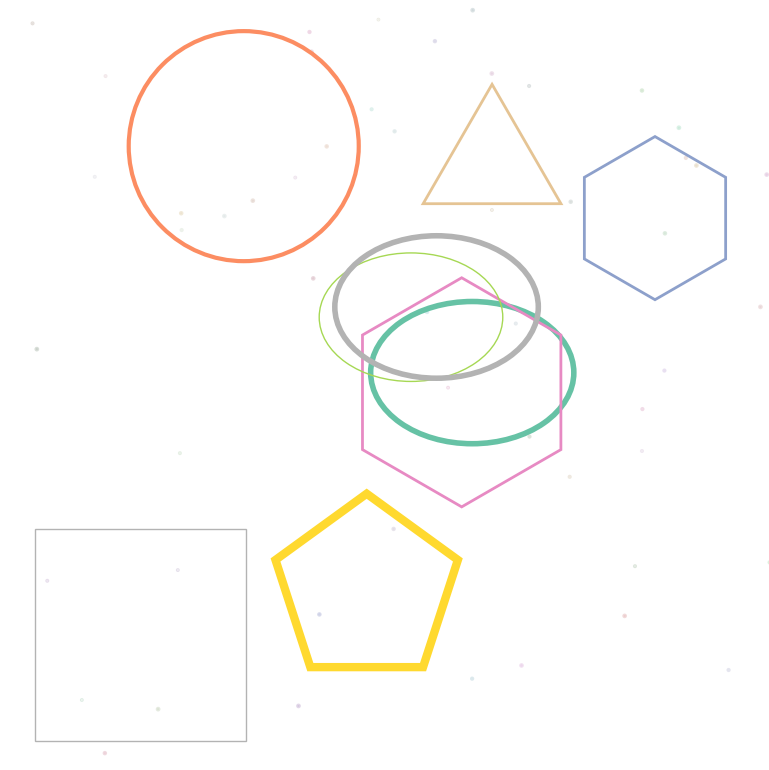[{"shape": "oval", "thickness": 2, "radius": 0.66, "center": [0.613, 0.516]}, {"shape": "circle", "thickness": 1.5, "radius": 0.75, "center": [0.317, 0.81]}, {"shape": "hexagon", "thickness": 1, "radius": 0.53, "center": [0.851, 0.717]}, {"shape": "hexagon", "thickness": 1, "radius": 0.74, "center": [0.6, 0.49]}, {"shape": "oval", "thickness": 0.5, "radius": 0.6, "center": [0.534, 0.588]}, {"shape": "pentagon", "thickness": 3, "radius": 0.62, "center": [0.476, 0.234]}, {"shape": "triangle", "thickness": 1, "radius": 0.52, "center": [0.639, 0.787]}, {"shape": "square", "thickness": 0.5, "radius": 0.69, "center": [0.183, 0.175]}, {"shape": "oval", "thickness": 2, "radius": 0.66, "center": [0.567, 0.601]}]